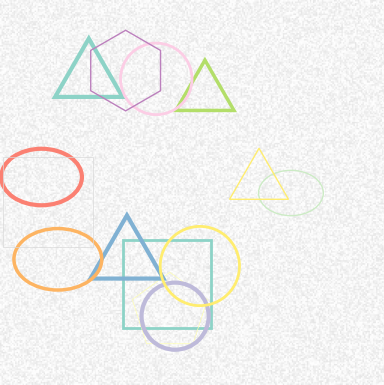[{"shape": "square", "thickness": 2, "radius": 0.57, "center": [0.434, 0.263]}, {"shape": "triangle", "thickness": 3, "radius": 0.51, "center": [0.231, 0.799]}, {"shape": "pentagon", "thickness": 0.5, "radius": 0.51, "center": [0.441, 0.19]}, {"shape": "circle", "thickness": 3, "radius": 0.44, "center": [0.455, 0.179]}, {"shape": "oval", "thickness": 3, "radius": 0.52, "center": [0.108, 0.54]}, {"shape": "triangle", "thickness": 3, "radius": 0.55, "center": [0.33, 0.331]}, {"shape": "oval", "thickness": 2.5, "radius": 0.57, "center": [0.15, 0.327]}, {"shape": "triangle", "thickness": 2.5, "radius": 0.44, "center": [0.532, 0.757]}, {"shape": "circle", "thickness": 2, "radius": 0.46, "center": [0.406, 0.795]}, {"shape": "square", "thickness": 0.5, "radius": 0.58, "center": [0.124, 0.475]}, {"shape": "hexagon", "thickness": 1, "radius": 0.52, "center": [0.326, 0.817]}, {"shape": "oval", "thickness": 1, "radius": 0.42, "center": [0.756, 0.499]}, {"shape": "triangle", "thickness": 1, "radius": 0.44, "center": [0.673, 0.526]}, {"shape": "circle", "thickness": 2, "radius": 0.51, "center": [0.519, 0.309]}]